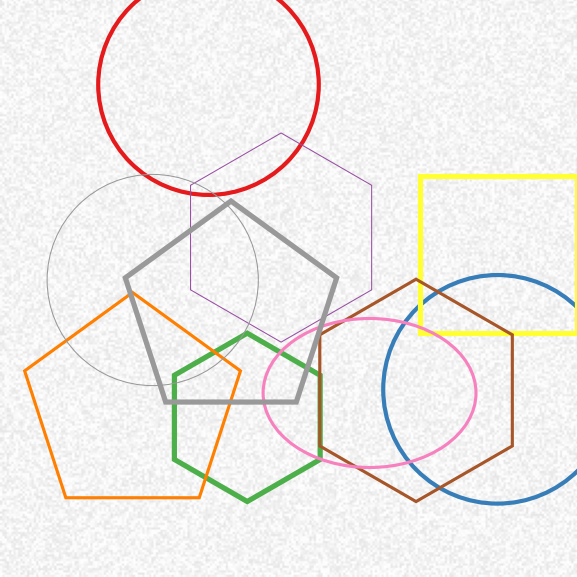[{"shape": "circle", "thickness": 2, "radius": 0.95, "center": [0.361, 0.853]}, {"shape": "circle", "thickness": 2, "radius": 0.99, "center": [0.862, 0.325]}, {"shape": "hexagon", "thickness": 2.5, "radius": 0.73, "center": [0.428, 0.276]}, {"shape": "hexagon", "thickness": 0.5, "radius": 0.91, "center": [0.487, 0.588]}, {"shape": "pentagon", "thickness": 1.5, "radius": 0.98, "center": [0.23, 0.296]}, {"shape": "square", "thickness": 2.5, "radius": 0.68, "center": [0.863, 0.558]}, {"shape": "hexagon", "thickness": 1.5, "radius": 0.96, "center": [0.72, 0.323]}, {"shape": "oval", "thickness": 1.5, "radius": 0.92, "center": [0.64, 0.319]}, {"shape": "circle", "thickness": 0.5, "radius": 0.91, "center": [0.264, 0.514]}, {"shape": "pentagon", "thickness": 2.5, "radius": 0.96, "center": [0.4, 0.459]}]